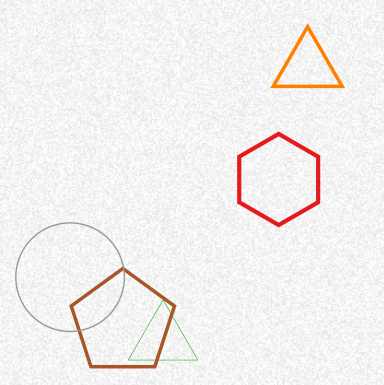[{"shape": "hexagon", "thickness": 3, "radius": 0.59, "center": [0.724, 0.534]}, {"shape": "triangle", "thickness": 0.5, "radius": 0.52, "center": [0.424, 0.117]}, {"shape": "triangle", "thickness": 2.5, "radius": 0.52, "center": [0.799, 0.827]}, {"shape": "pentagon", "thickness": 2.5, "radius": 0.7, "center": [0.319, 0.162]}, {"shape": "circle", "thickness": 1, "radius": 0.7, "center": [0.182, 0.28]}]